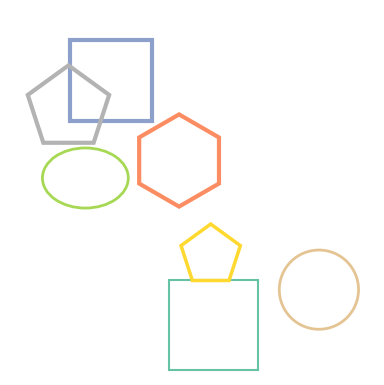[{"shape": "square", "thickness": 1.5, "radius": 0.58, "center": [0.554, 0.156]}, {"shape": "hexagon", "thickness": 3, "radius": 0.6, "center": [0.465, 0.583]}, {"shape": "square", "thickness": 3, "radius": 0.53, "center": [0.288, 0.791]}, {"shape": "oval", "thickness": 2, "radius": 0.56, "center": [0.222, 0.538]}, {"shape": "pentagon", "thickness": 2.5, "radius": 0.41, "center": [0.547, 0.337]}, {"shape": "circle", "thickness": 2, "radius": 0.51, "center": [0.828, 0.248]}, {"shape": "pentagon", "thickness": 3, "radius": 0.56, "center": [0.178, 0.719]}]